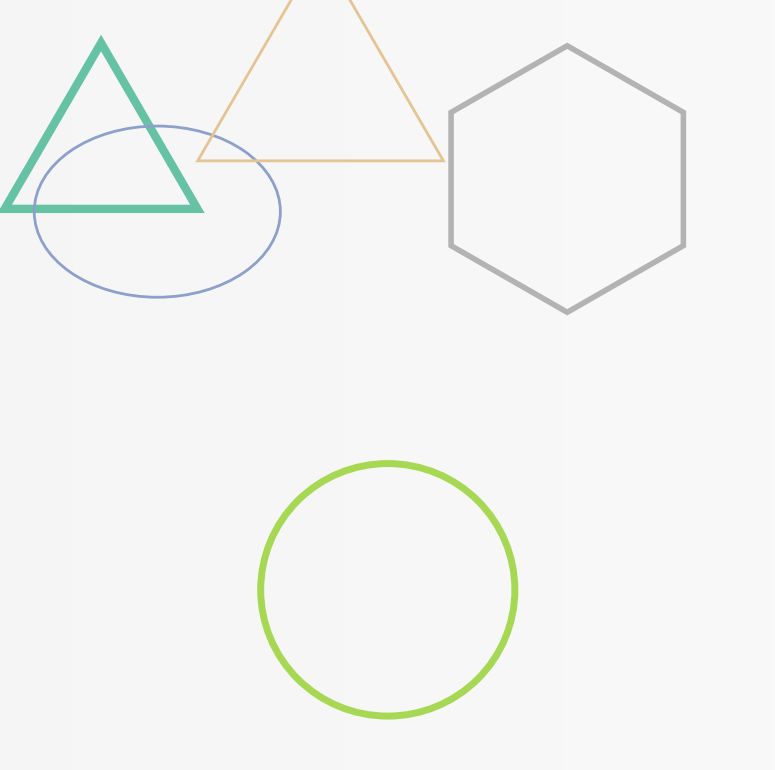[{"shape": "triangle", "thickness": 3, "radius": 0.72, "center": [0.13, 0.801]}, {"shape": "oval", "thickness": 1, "radius": 0.79, "center": [0.203, 0.725]}, {"shape": "circle", "thickness": 2.5, "radius": 0.82, "center": [0.5, 0.234]}, {"shape": "triangle", "thickness": 1, "radius": 0.92, "center": [0.414, 0.883]}, {"shape": "hexagon", "thickness": 2, "radius": 0.87, "center": [0.732, 0.767]}]